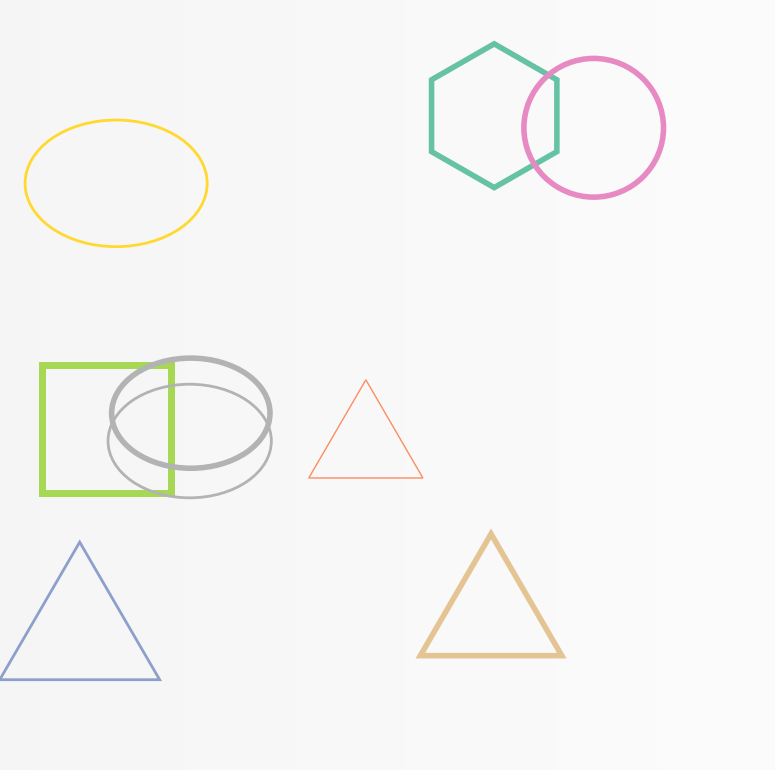[{"shape": "hexagon", "thickness": 2, "radius": 0.47, "center": [0.638, 0.85]}, {"shape": "triangle", "thickness": 0.5, "radius": 0.43, "center": [0.472, 0.422]}, {"shape": "triangle", "thickness": 1, "radius": 0.6, "center": [0.103, 0.177]}, {"shape": "circle", "thickness": 2, "radius": 0.45, "center": [0.766, 0.834]}, {"shape": "square", "thickness": 2.5, "radius": 0.41, "center": [0.137, 0.443]}, {"shape": "oval", "thickness": 1, "radius": 0.59, "center": [0.15, 0.762]}, {"shape": "triangle", "thickness": 2, "radius": 0.53, "center": [0.634, 0.201]}, {"shape": "oval", "thickness": 2, "radius": 0.51, "center": [0.246, 0.463]}, {"shape": "oval", "thickness": 1, "radius": 0.53, "center": [0.245, 0.427]}]